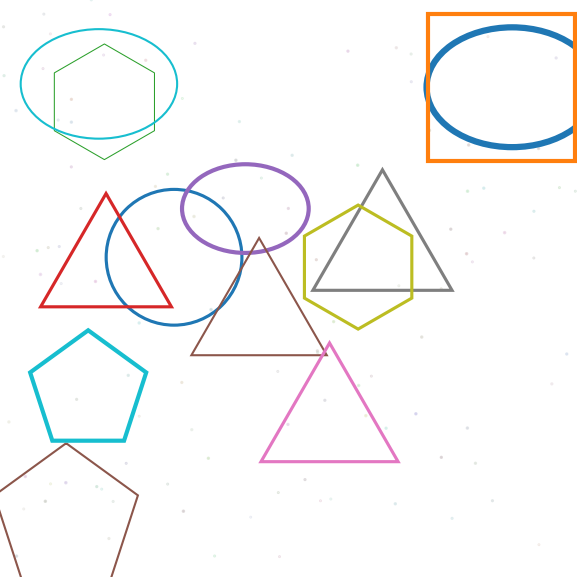[{"shape": "oval", "thickness": 3, "radius": 0.74, "center": [0.887, 0.848]}, {"shape": "circle", "thickness": 1.5, "radius": 0.59, "center": [0.301, 0.554]}, {"shape": "square", "thickness": 2, "radius": 0.64, "center": [0.868, 0.848]}, {"shape": "hexagon", "thickness": 0.5, "radius": 0.5, "center": [0.181, 0.823]}, {"shape": "triangle", "thickness": 1.5, "radius": 0.65, "center": [0.184, 0.533]}, {"shape": "oval", "thickness": 2, "radius": 0.55, "center": [0.425, 0.638]}, {"shape": "pentagon", "thickness": 1, "radius": 0.65, "center": [0.115, 0.101]}, {"shape": "triangle", "thickness": 1, "radius": 0.68, "center": [0.449, 0.452]}, {"shape": "triangle", "thickness": 1.5, "radius": 0.69, "center": [0.571, 0.268]}, {"shape": "triangle", "thickness": 1.5, "radius": 0.7, "center": [0.662, 0.566]}, {"shape": "hexagon", "thickness": 1.5, "radius": 0.54, "center": [0.62, 0.537]}, {"shape": "pentagon", "thickness": 2, "radius": 0.53, "center": [0.153, 0.322]}, {"shape": "oval", "thickness": 1, "radius": 0.68, "center": [0.171, 0.854]}]